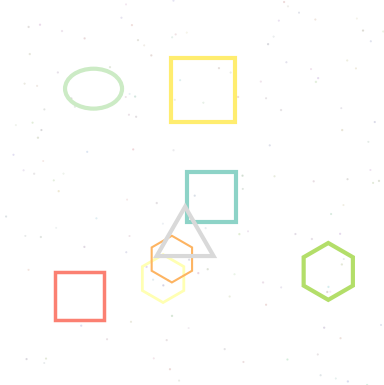[{"shape": "square", "thickness": 3, "radius": 0.32, "center": [0.549, 0.489]}, {"shape": "hexagon", "thickness": 2, "radius": 0.31, "center": [0.424, 0.276]}, {"shape": "square", "thickness": 2.5, "radius": 0.32, "center": [0.207, 0.231]}, {"shape": "hexagon", "thickness": 1.5, "radius": 0.3, "center": [0.446, 0.327]}, {"shape": "hexagon", "thickness": 3, "radius": 0.37, "center": [0.853, 0.295]}, {"shape": "triangle", "thickness": 3, "radius": 0.43, "center": [0.481, 0.378]}, {"shape": "oval", "thickness": 3, "radius": 0.37, "center": [0.243, 0.77]}, {"shape": "square", "thickness": 3, "radius": 0.41, "center": [0.527, 0.765]}]